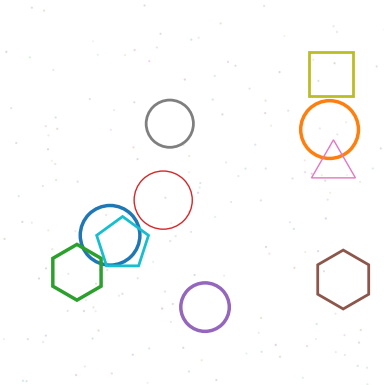[{"shape": "circle", "thickness": 2.5, "radius": 0.39, "center": [0.286, 0.389]}, {"shape": "circle", "thickness": 2.5, "radius": 0.38, "center": [0.856, 0.663]}, {"shape": "hexagon", "thickness": 2.5, "radius": 0.36, "center": [0.2, 0.293]}, {"shape": "circle", "thickness": 1, "radius": 0.38, "center": [0.424, 0.48]}, {"shape": "circle", "thickness": 2.5, "radius": 0.31, "center": [0.533, 0.202]}, {"shape": "hexagon", "thickness": 2, "radius": 0.38, "center": [0.891, 0.274]}, {"shape": "triangle", "thickness": 1, "radius": 0.33, "center": [0.866, 0.571]}, {"shape": "circle", "thickness": 2, "radius": 0.31, "center": [0.441, 0.679]}, {"shape": "square", "thickness": 2, "radius": 0.29, "center": [0.86, 0.808]}, {"shape": "pentagon", "thickness": 2, "radius": 0.35, "center": [0.318, 0.367]}]